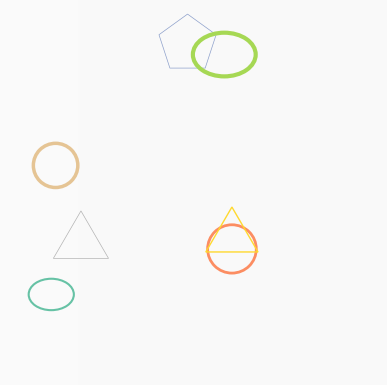[{"shape": "oval", "thickness": 1.5, "radius": 0.29, "center": [0.132, 0.235]}, {"shape": "circle", "thickness": 2, "radius": 0.31, "center": [0.599, 0.353]}, {"shape": "pentagon", "thickness": 0.5, "radius": 0.39, "center": [0.484, 0.886]}, {"shape": "oval", "thickness": 3, "radius": 0.41, "center": [0.579, 0.858]}, {"shape": "triangle", "thickness": 1, "radius": 0.39, "center": [0.598, 0.384]}, {"shape": "circle", "thickness": 2.5, "radius": 0.29, "center": [0.143, 0.57]}, {"shape": "triangle", "thickness": 0.5, "radius": 0.41, "center": [0.209, 0.37]}]